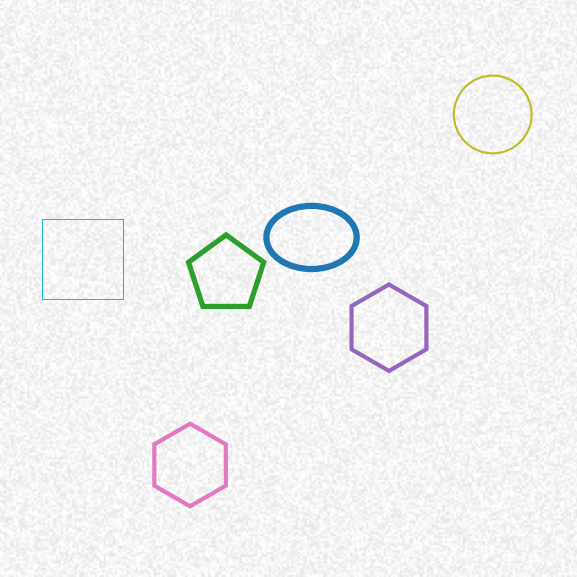[{"shape": "oval", "thickness": 3, "radius": 0.39, "center": [0.54, 0.588]}, {"shape": "pentagon", "thickness": 2.5, "radius": 0.34, "center": [0.392, 0.524]}, {"shape": "hexagon", "thickness": 2, "radius": 0.37, "center": [0.674, 0.432]}, {"shape": "hexagon", "thickness": 2, "radius": 0.36, "center": [0.329, 0.194]}, {"shape": "circle", "thickness": 1, "radius": 0.34, "center": [0.853, 0.801]}, {"shape": "square", "thickness": 0.5, "radius": 0.35, "center": [0.143, 0.55]}]